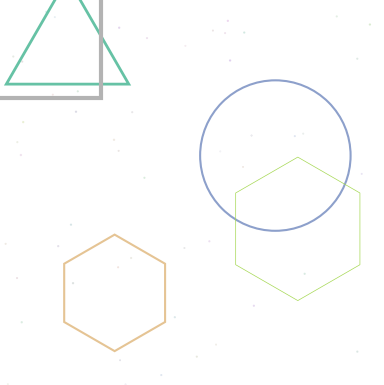[{"shape": "triangle", "thickness": 2, "radius": 0.92, "center": [0.175, 0.873]}, {"shape": "circle", "thickness": 1.5, "radius": 0.98, "center": [0.715, 0.596]}, {"shape": "hexagon", "thickness": 0.5, "radius": 0.93, "center": [0.774, 0.406]}, {"shape": "hexagon", "thickness": 1.5, "radius": 0.76, "center": [0.298, 0.239]}, {"shape": "square", "thickness": 3, "radius": 0.7, "center": [0.122, 0.886]}]